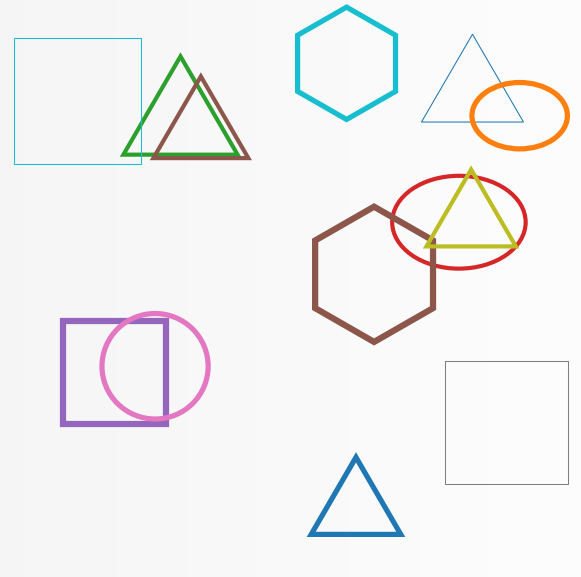[{"shape": "triangle", "thickness": 0.5, "radius": 0.51, "center": [0.813, 0.838]}, {"shape": "triangle", "thickness": 2.5, "radius": 0.44, "center": [0.612, 0.118]}, {"shape": "oval", "thickness": 2.5, "radius": 0.41, "center": [0.894, 0.799]}, {"shape": "triangle", "thickness": 2, "radius": 0.57, "center": [0.311, 0.788]}, {"shape": "oval", "thickness": 2, "radius": 0.57, "center": [0.79, 0.614]}, {"shape": "square", "thickness": 3, "radius": 0.44, "center": [0.197, 0.354]}, {"shape": "hexagon", "thickness": 3, "radius": 0.59, "center": [0.644, 0.524]}, {"shape": "triangle", "thickness": 2, "radius": 0.47, "center": [0.346, 0.772]}, {"shape": "circle", "thickness": 2.5, "radius": 0.46, "center": [0.267, 0.365]}, {"shape": "square", "thickness": 0.5, "radius": 0.53, "center": [0.871, 0.267]}, {"shape": "triangle", "thickness": 2, "radius": 0.44, "center": [0.811, 0.617]}, {"shape": "hexagon", "thickness": 2.5, "radius": 0.49, "center": [0.596, 0.89]}, {"shape": "square", "thickness": 0.5, "radius": 0.55, "center": [0.134, 0.825]}]